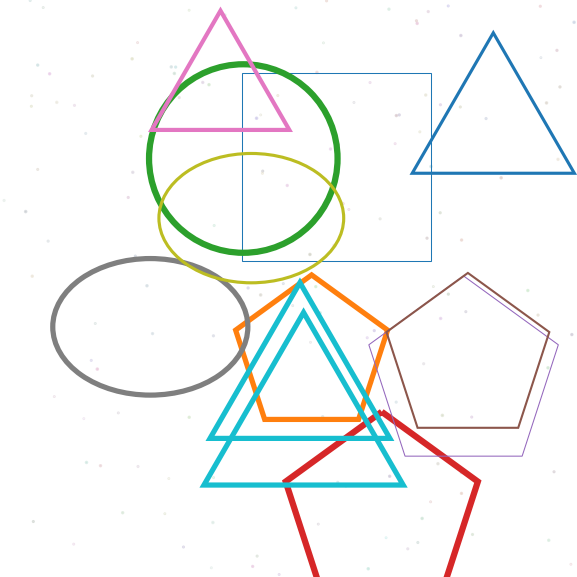[{"shape": "triangle", "thickness": 1.5, "radius": 0.81, "center": [0.854, 0.78]}, {"shape": "square", "thickness": 0.5, "radius": 0.81, "center": [0.583, 0.71]}, {"shape": "pentagon", "thickness": 2.5, "radius": 0.69, "center": [0.54, 0.385]}, {"shape": "circle", "thickness": 3, "radius": 0.82, "center": [0.421, 0.725]}, {"shape": "pentagon", "thickness": 3, "radius": 0.87, "center": [0.661, 0.111]}, {"shape": "pentagon", "thickness": 0.5, "radius": 0.86, "center": [0.803, 0.349]}, {"shape": "pentagon", "thickness": 1, "radius": 0.74, "center": [0.81, 0.378]}, {"shape": "triangle", "thickness": 2, "radius": 0.69, "center": [0.382, 0.843]}, {"shape": "oval", "thickness": 2.5, "radius": 0.84, "center": [0.26, 0.433]}, {"shape": "oval", "thickness": 1.5, "radius": 0.8, "center": [0.435, 0.621]}, {"shape": "triangle", "thickness": 2.5, "radius": 1.0, "center": [0.526, 0.259]}, {"shape": "triangle", "thickness": 2.5, "radius": 0.9, "center": [0.519, 0.33]}]